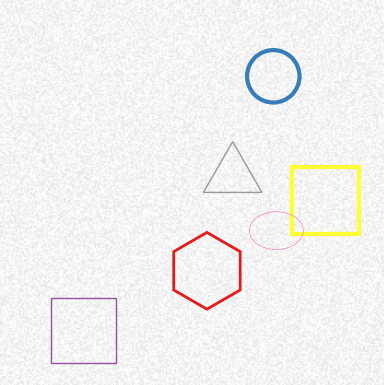[{"shape": "hexagon", "thickness": 2, "radius": 0.5, "center": [0.538, 0.297]}, {"shape": "circle", "thickness": 3, "radius": 0.34, "center": [0.71, 0.802]}, {"shape": "square", "thickness": 1, "radius": 0.42, "center": [0.217, 0.141]}, {"shape": "square", "thickness": 3, "radius": 0.44, "center": [0.846, 0.479]}, {"shape": "oval", "thickness": 0.5, "radius": 0.35, "center": [0.718, 0.401]}, {"shape": "triangle", "thickness": 1, "radius": 0.44, "center": [0.604, 0.544]}]